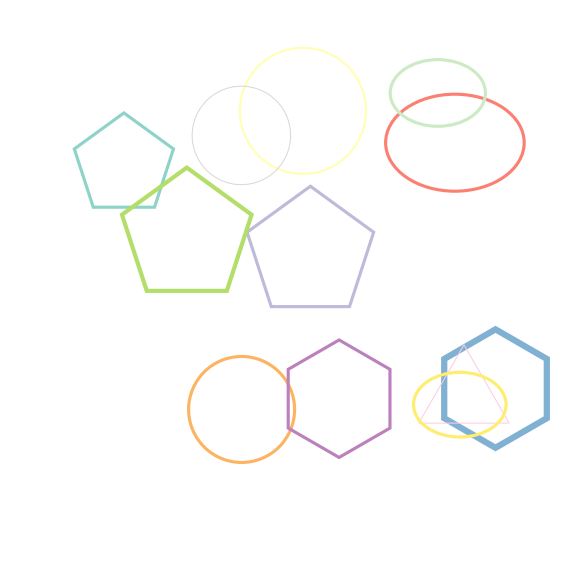[{"shape": "pentagon", "thickness": 1.5, "radius": 0.45, "center": [0.215, 0.713]}, {"shape": "circle", "thickness": 1, "radius": 0.55, "center": [0.525, 0.807]}, {"shape": "pentagon", "thickness": 1.5, "radius": 0.58, "center": [0.537, 0.561]}, {"shape": "oval", "thickness": 1.5, "radius": 0.6, "center": [0.788, 0.752]}, {"shape": "hexagon", "thickness": 3, "radius": 0.51, "center": [0.858, 0.326]}, {"shape": "circle", "thickness": 1.5, "radius": 0.46, "center": [0.418, 0.29]}, {"shape": "pentagon", "thickness": 2, "radius": 0.59, "center": [0.323, 0.591]}, {"shape": "triangle", "thickness": 0.5, "radius": 0.45, "center": [0.803, 0.312]}, {"shape": "circle", "thickness": 0.5, "radius": 0.43, "center": [0.418, 0.765]}, {"shape": "hexagon", "thickness": 1.5, "radius": 0.51, "center": [0.587, 0.309]}, {"shape": "oval", "thickness": 1.5, "radius": 0.41, "center": [0.758, 0.838]}, {"shape": "oval", "thickness": 1.5, "radius": 0.4, "center": [0.796, 0.298]}]